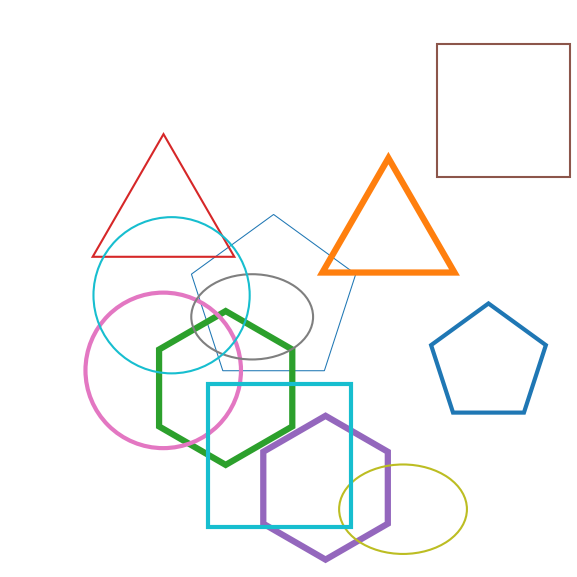[{"shape": "pentagon", "thickness": 0.5, "radius": 0.75, "center": [0.474, 0.478]}, {"shape": "pentagon", "thickness": 2, "radius": 0.52, "center": [0.846, 0.369]}, {"shape": "triangle", "thickness": 3, "radius": 0.66, "center": [0.673, 0.593]}, {"shape": "hexagon", "thickness": 3, "radius": 0.67, "center": [0.391, 0.327]}, {"shape": "triangle", "thickness": 1, "radius": 0.71, "center": [0.283, 0.625]}, {"shape": "hexagon", "thickness": 3, "radius": 0.62, "center": [0.564, 0.155]}, {"shape": "square", "thickness": 1, "radius": 0.57, "center": [0.872, 0.808]}, {"shape": "circle", "thickness": 2, "radius": 0.67, "center": [0.283, 0.358]}, {"shape": "oval", "thickness": 1, "radius": 0.53, "center": [0.437, 0.45]}, {"shape": "oval", "thickness": 1, "radius": 0.55, "center": [0.698, 0.117]}, {"shape": "square", "thickness": 2, "radius": 0.62, "center": [0.484, 0.211]}, {"shape": "circle", "thickness": 1, "radius": 0.68, "center": [0.297, 0.488]}]